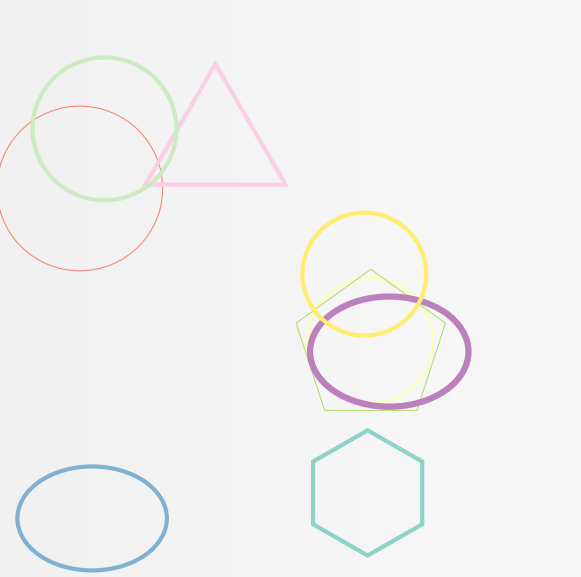[{"shape": "hexagon", "thickness": 2, "radius": 0.54, "center": [0.633, 0.146]}, {"shape": "circle", "thickness": 1, "radius": 0.54, "center": [0.637, 0.409]}, {"shape": "circle", "thickness": 0.5, "radius": 0.71, "center": [0.137, 0.673]}, {"shape": "oval", "thickness": 2, "radius": 0.64, "center": [0.158, 0.101]}, {"shape": "pentagon", "thickness": 0.5, "radius": 0.68, "center": [0.638, 0.398]}, {"shape": "triangle", "thickness": 2, "radius": 0.7, "center": [0.371, 0.749]}, {"shape": "oval", "thickness": 3, "radius": 0.68, "center": [0.67, 0.39]}, {"shape": "circle", "thickness": 2, "radius": 0.62, "center": [0.18, 0.776]}, {"shape": "circle", "thickness": 2, "radius": 0.53, "center": [0.627, 0.525]}]